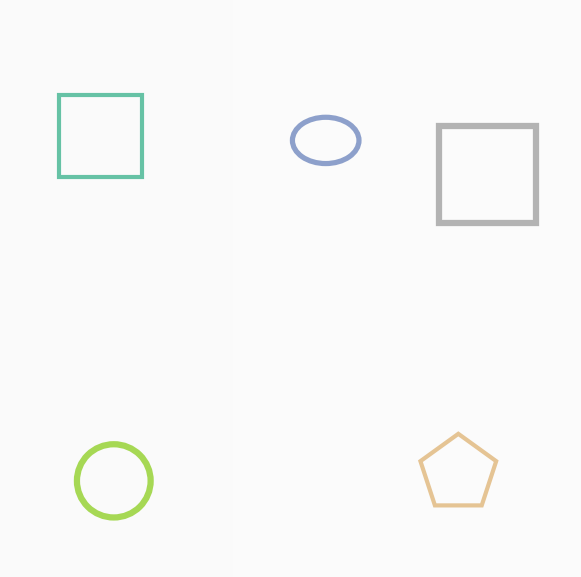[{"shape": "square", "thickness": 2, "radius": 0.36, "center": [0.173, 0.763]}, {"shape": "oval", "thickness": 2.5, "radius": 0.29, "center": [0.56, 0.756]}, {"shape": "circle", "thickness": 3, "radius": 0.32, "center": [0.196, 0.166]}, {"shape": "pentagon", "thickness": 2, "radius": 0.34, "center": [0.788, 0.179]}, {"shape": "square", "thickness": 3, "radius": 0.42, "center": [0.839, 0.697]}]